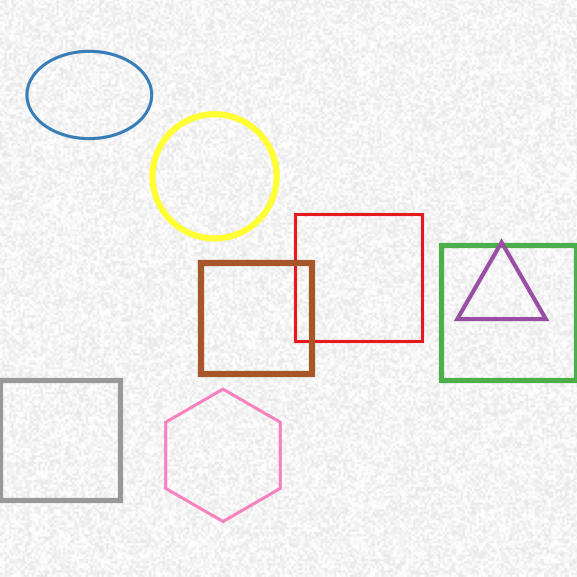[{"shape": "square", "thickness": 1.5, "radius": 0.55, "center": [0.621, 0.519]}, {"shape": "oval", "thickness": 1.5, "radius": 0.54, "center": [0.155, 0.835]}, {"shape": "square", "thickness": 2.5, "radius": 0.58, "center": [0.881, 0.457]}, {"shape": "triangle", "thickness": 2, "radius": 0.44, "center": [0.869, 0.491]}, {"shape": "circle", "thickness": 3, "radius": 0.54, "center": [0.372, 0.694]}, {"shape": "square", "thickness": 3, "radius": 0.48, "center": [0.444, 0.448]}, {"shape": "hexagon", "thickness": 1.5, "radius": 0.57, "center": [0.386, 0.211]}, {"shape": "square", "thickness": 2.5, "radius": 0.52, "center": [0.104, 0.237]}]